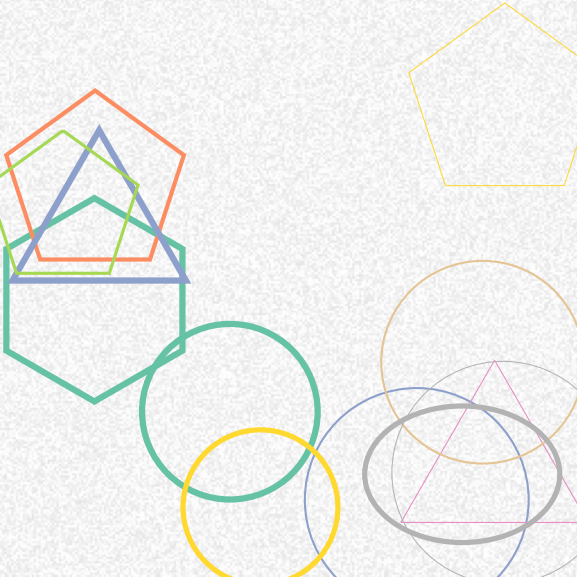[{"shape": "hexagon", "thickness": 3, "radius": 0.88, "center": [0.163, 0.48]}, {"shape": "circle", "thickness": 3, "radius": 0.76, "center": [0.398, 0.286]}, {"shape": "pentagon", "thickness": 2, "radius": 0.81, "center": [0.165, 0.681]}, {"shape": "triangle", "thickness": 3, "radius": 0.87, "center": [0.172, 0.6]}, {"shape": "circle", "thickness": 1, "radius": 0.97, "center": [0.722, 0.133]}, {"shape": "triangle", "thickness": 0.5, "radius": 0.94, "center": [0.856, 0.188]}, {"shape": "pentagon", "thickness": 1.5, "radius": 0.68, "center": [0.109, 0.636]}, {"shape": "circle", "thickness": 2.5, "radius": 0.67, "center": [0.451, 0.121]}, {"shape": "pentagon", "thickness": 0.5, "radius": 0.87, "center": [0.874, 0.819]}, {"shape": "circle", "thickness": 1, "radius": 0.88, "center": [0.836, 0.372]}, {"shape": "oval", "thickness": 2.5, "radius": 0.84, "center": [0.8, 0.178]}, {"shape": "circle", "thickness": 0.5, "radius": 0.96, "center": [0.871, 0.181]}]